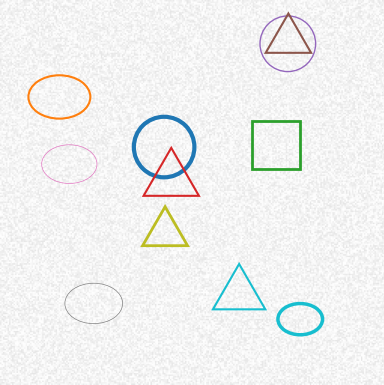[{"shape": "circle", "thickness": 3, "radius": 0.39, "center": [0.426, 0.618]}, {"shape": "oval", "thickness": 1.5, "radius": 0.4, "center": [0.154, 0.748]}, {"shape": "square", "thickness": 2, "radius": 0.31, "center": [0.716, 0.624]}, {"shape": "triangle", "thickness": 1.5, "radius": 0.42, "center": [0.445, 0.533]}, {"shape": "circle", "thickness": 1, "radius": 0.36, "center": [0.748, 0.886]}, {"shape": "triangle", "thickness": 1.5, "radius": 0.34, "center": [0.749, 0.897]}, {"shape": "oval", "thickness": 0.5, "radius": 0.36, "center": [0.18, 0.574]}, {"shape": "oval", "thickness": 0.5, "radius": 0.37, "center": [0.244, 0.212]}, {"shape": "triangle", "thickness": 2, "radius": 0.34, "center": [0.429, 0.396]}, {"shape": "triangle", "thickness": 1.5, "radius": 0.39, "center": [0.621, 0.236]}, {"shape": "oval", "thickness": 2.5, "radius": 0.29, "center": [0.78, 0.171]}]